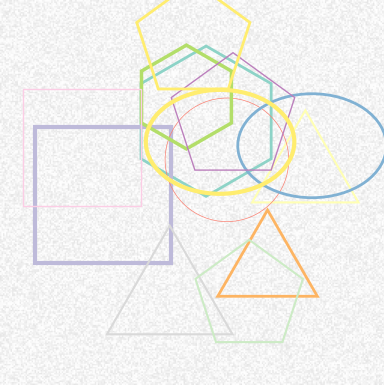[{"shape": "hexagon", "thickness": 2, "radius": 0.98, "center": [0.535, 0.685]}, {"shape": "triangle", "thickness": 1.5, "radius": 0.8, "center": [0.793, 0.554]}, {"shape": "square", "thickness": 3, "radius": 0.89, "center": [0.267, 0.494]}, {"shape": "circle", "thickness": 0.5, "radius": 0.8, "center": [0.589, 0.585]}, {"shape": "oval", "thickness": 2, "radius": 0.96, "center": [0.81, 0.621]}, {"shape": "triangle", "thickness": 2, "radius": 0.75, "center": [0.695, 0.305]}, {"shape": "hexagon", "thickness": 2.5, "radius": 0.67, "center": [0.484, 0.748]}, {"shape": "square", "thickness": 1, "radius": 0.76, "center": [0.214, 0.617]}, {"shape": "triangle", "thickness": 1.5, "radius": 0.94, "center": [0.441, 0.226]}, {"shape": "pentagon", "thickness": 1, "radius": 0.84, "center": [0.605, 0.695]}, {"shape": "pentagon", "thickness": 1.5, "radius": 0.73, "center": [0.647, 0.23]}, {"shape": "oval", "thickness": 3, "radius": 0.96, "center": [0.572, 0.632]}, {"shape": "pentagon", "thickness": 2, "radius": 0.77, "center": [0.502, 0.894]}]